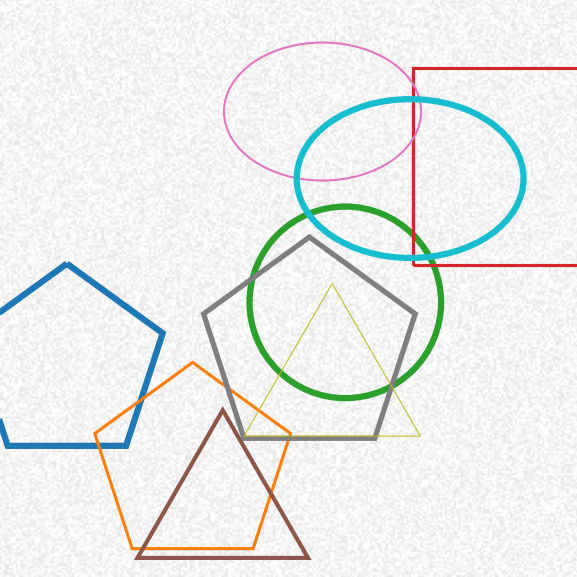[{"shape": "pentagon", "thickness": 3, "radius": 0.87, "center": [0.116, 0.368]}, {"shape": "pentagon", "thickness": 1.5, "radius": 0.89, "center": [0.334, 0.193]}, {"shape": "circle", "thickness": 3, "radius": 0.83, "center": [0.598, 0.476]}, {"shape": "square", "thickness": 1.5, "radius": 0.86, "center": [0.886, 0.711]}, {"shape": "triangle", "thickness": 2, "radius": 0.85, "center": [0.386, 0.118]}, {"shape": "oval", "thickness": 1, "radius": 0.85, "center": [0.559, 0.806]}, {"shape": "pentagon", "thickness": 2.5, "radius": 0.96, "center": [0.536, 0.396]}, {"shape": "triangle", "thickness": 0.5, "radius": 0.88, "center": [0.575, 0.332]}, {"shape": "oval", "thickness": 3, "radius": 0.98, "center": [0.71, 0.69]}]